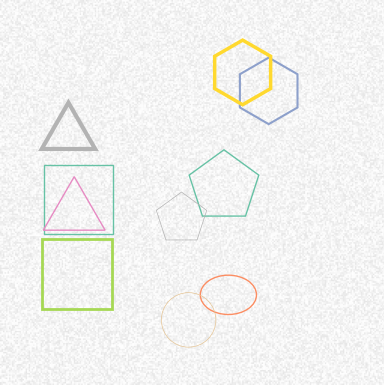[{"shape": "square", "thickness": 1, "radius": 0.45, "center": [0.203, 0.482]}, {"shape": "pentagon", "thickness": 1, "radius": 0.48, "center": [0.582, 0.516]}, {"shape": "oval", "thickness": 1, "radius": 0.36, "center": [0.593, 0.234]}, {"shape": "hexagon", "thickness": 1.5, "radius": 0.43, "center": [0.698, 0.764]}, {"shape": "triangle", "thickness": 1, "radius": 0.46, "center": [0.193, 0.448]}, {"shape": "square", "thickness": 2, "radius": 0.45, "center": [0.2, 0.288]}, {"shape": "hexagon", "thickness": 2.5, "radius": 0.42, "center": [0.63, 0.812]}, {"shape": "circle", "thickness": 0.5, "radius": 0.35, "center": [0.49, 0.169]}, {"shape": "pentagon", "thickness": 0.5, "radius": 0.34, "center": [0.471, 0.432]}, {"shape": "triangle", "thickness": 3, "radius": 0.4, "center": [0.178, 0.653]}]